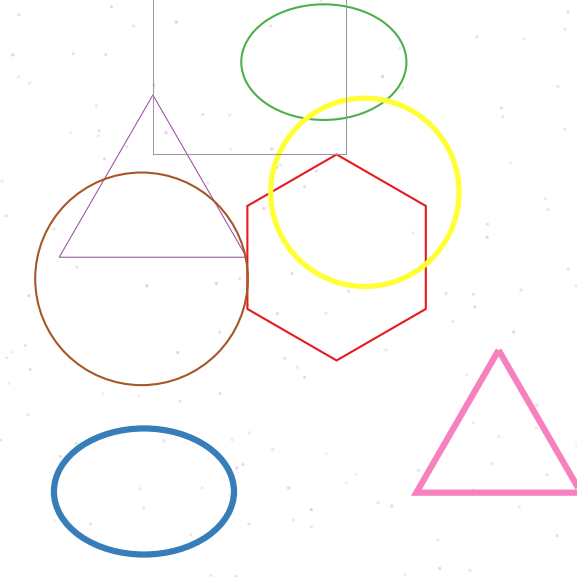[{"shape": "hexagon", "thickness": 1, "radius": 0.89, "center": [0.583, 0.553]}, {"shape": "oval", "thickness": 3, "radius": 0.78, "center": [0.249, 0.148]}, {"shape": "oval", "thickness": 1, "radius": 0.71, "center": [0.561, 0.892]}, {"shape": "triangle", "thickness": 0.5, "radius": 0.94, "center": [0.265, 0.647]}, {"shape": "circle", "thickness": 2.5, "radius": 0.82, "center": [0.632, 0.666]}, {"shape": "circle", "thickness": 1, "radius": 0.92, "center": [0.245, 0.516]}, {"shape": "triangle", "thickness": 3, "radius": 0.82, "center": [0.863, 0.228]}, {"shape": "square", "thickness": 0.5, "radius": 0.83, "center": [0.432, 0.899]}]